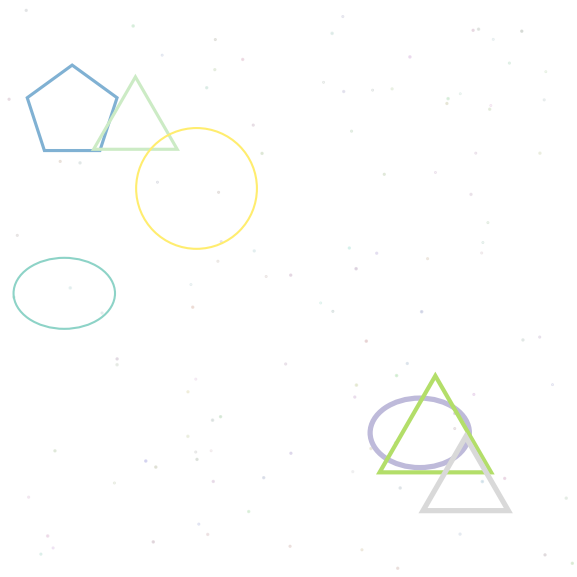[{"shape": "oval", "thickness": 1, "radius": 0.44, "center": [0.111, 0.491]}, {"shape": "oval", "thickness": 2.5, "radius": 0.43, "center": [0.727, 0.25]}, {"shape": "pentagon", "thickness": 1.5, "radius": 0.41, "center": [0.125, 0.805]}, {"shape": "triangle", "thickness": 2, "radius": 0.56, "center": [0.754, 0.237]}, {"shape": "triangle", "thickness": 2.5, "radius": 0.43, "center": [0.806, 0.158]}, {"shape": "triangle", "thickness": 1.5, "radius": 0.42, "center": [0.234, 0.782]}, {"shape": "circle", "thickness": 1, "radius": 0.52, "center": [0.34, 0.673]}]